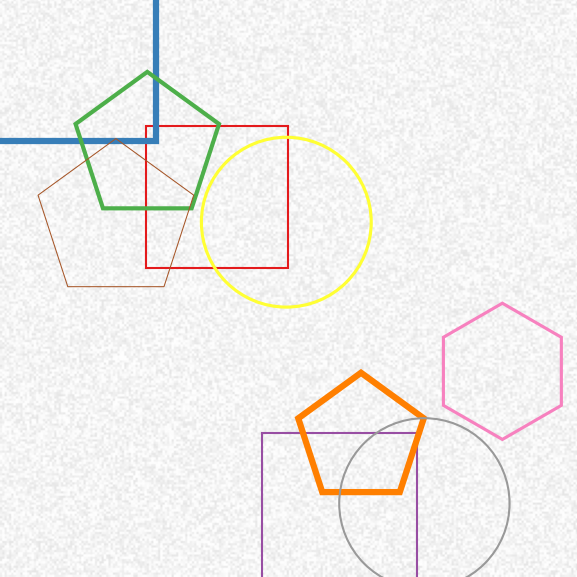[{"shape": "square", "thickness": 1, "radius": 0.61, "center": [0.376, 0.658]}, {"shape": "square", "thickness": 3, "radius": 0.69, "center": [0.133, 0.893]}, {"shape": "pentagon", "thickness": 2, "radius": 0.65, "center": [0.255, 0.744]}, {"shape": "square", "thickness": 1, "radius": 0.67, "center": [0.587, 0.115]}, {"shape": "pentagon", "thickness": 3, "radius": 0.57, "center": [0.625, 0.239]}, {"shape": "circle", "thickness": 1.5, "radius": 0.74, "center": [0.496, 0.614]}, {"shape": "pentagon", "thickness": 0.5, "radius": 0.71, "center": [0.201, 0.617]}, {"shape": "hexagon", "thickness": 1.5, "radius": 0.59, "center": [0.87, 0.356]}, {"shape": "circle", "thickness": 1, "radius": 0.74, "center": [0.735, 0.127]}]